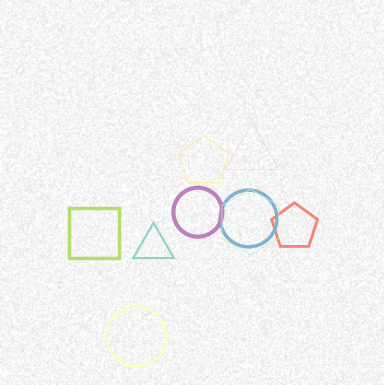[{"shape": "triangle", "thickness": 1.5, "radius": 0.31, "center": [0.399, 0.36]}, {"shape": "circle", "thickness": 1.5, "radius": 0.39, "center": [0.354, 0.126]}, {"shape": "pentagon", "thickness": 2, "radius": 0.31, "center": [0.765, 0.411]}, {"shape": "circle", "thickness": 2.5, "radius": 0.37, "center": [0.646, 0.433]}, {"shape": "square", "thickness": 2.5, "radius": 0.32, "center": [0.244, 0.394]}, {"shape": "triangle", "thickness": 0.5, "radius": 0.4, "center": [0.655, 0.6]}, {"shape": "circle", "thickness": 3, "radius": 0.32, "center": [0.514, 0.449]}, {"shape": "hexagon", "thickness": 0.5, "radius": 0.43, "center": [0.65, 0.423]}, {"shape": "pentagon", "thickness": 0.5, "radius": 0.34, "center": [0.529, 0.58]}]